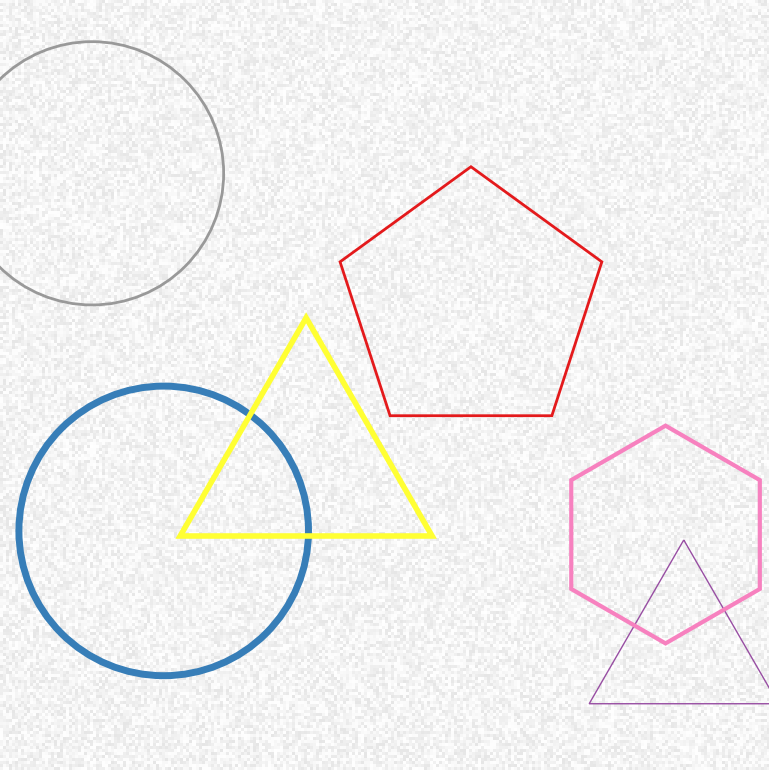[{"shape": "pentagon", "thickness": 1, "radius": 0.89, "center": [0.612, 0.605]}, {"shape": "circle", "thickness": 2.5, "radius": 0.94, "center": [0.213, 0.311]}, {"shape": "triangle", "thickness": 0.5, "radius": 0.71, "center": [0.888, 0.157]}, {"shape": "triangle", "thickness": 2, "radius": 0.94, "center": [0.398, 0.398]}, {"shape": "hexagon", "thickness": 1.5, "radius": 0.71, "center": [0.864, 0.306]}, {"shape": "circle", "thickness": 1, "radius": 0.85, "center": [0.119, 0.775]}]